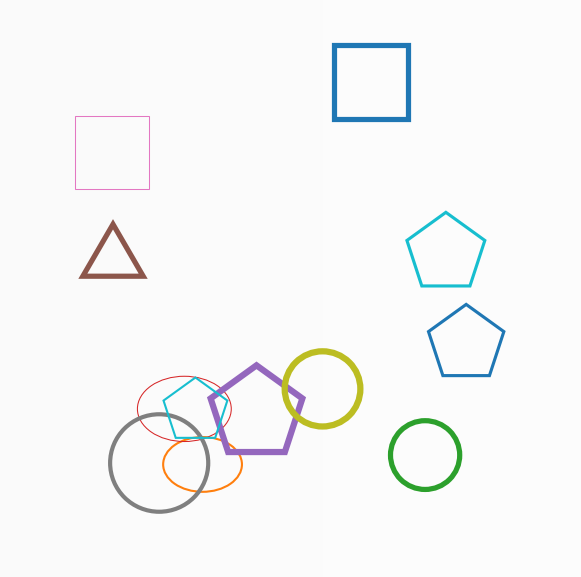[{"shape": "square", "thickness": 2.5, "radius": 0.32, "center": [0.638, 0.858]}, {"shape": "pentagon", "thickness": 1.5, "radius": 0.34, "center": [0.802, 0.404]}, {"shape": "oval", "thickness": 1, "radius": 0.34, "center": [0.348, 0.195]}, {"shape": "circle", "thickness": 2.5, "radius": 0.3, "center": [0.731, 0.211]}, {"shape": "oval", "thickness": 0.5, "radius": 0.4, "center": [0.317, 0.291]}, {"shape": "pentagon", "thickness": 3, "radius": 0.41, "center": [0.441, 0.284]}, {"shape": "triangle", "thickness": 2.5, "radius": 0.3, "center": [0.194, 0.551]}, {"shape": "square", "thickness": 0.5, "radius": 0.32, "center": [0.193, 0.735]}, {"shape": "circle", "thickness": 2, "radius": 0.42, "center": [0.274, 0.197]}, {"shape": "circle", "thickness": 3, "radius": 0.33, "center": [0.555, 0.326]}, {"shape": "pentagon", "thickness": 1, "radius": 0.29, "center": [0.336, 0.288]}, {"shape": "pentagon", "thickness": 1.5, "radius": 0.35, "center": [0.767, 0.561]}]